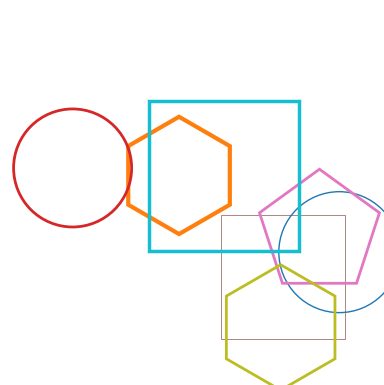[{"shape": "circle", "thickness": 1, "radius": 0.79, "center": [0.881, 0.345]}, {"shape": "hexagon", "thickness": 3, "radius": 0.76, "center": [0.465, 0.544]}, {"shape": "circle", "thickness": 2, "radius": 0.77, "center": [0.189, 0.564]}, {"shape": "square", "thickness": 0.5, "radius": 0.81, "center": [0.735, 0.281]}, {"shape": "pentagon", "thickness": 2, "radius": 0.82, "center": [0.83, 0.397]}, {"shape": "hexagon", "thickness": 2, "radius": 0.81, "center": [0.729, 0.15]}, {"shape": "square", "thickness": 2.5, "radius": 0.97, "center": [0.583, 0.543]}]